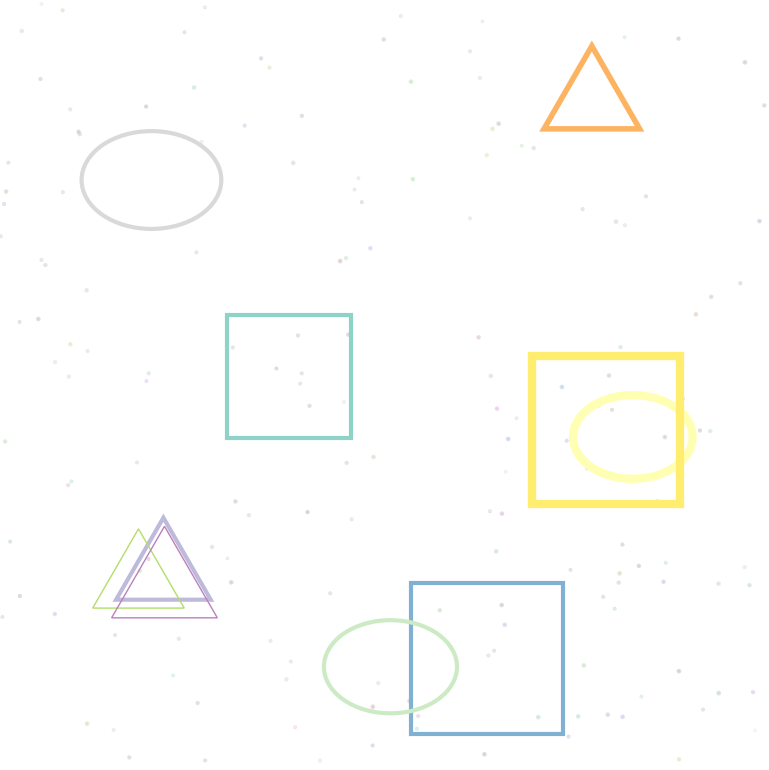[{"shape": "square", "thickness": 1.5, "radius": 0.4, "center": [0.375, 0.511]}, {"shape": "oval", "thickness": 3, "radius": 0.39, "center": [0.822, 0.433]}, {"shape": "triangle", "thickness": 1.5, "radius": 0.35, "center": [0.212, 0.257]}, {"shape": "square", "thickness": 1.5, "radius": 0.49, "center": [0.633, 0.145]}, {"shape": "triangle", "thickness": 2, "radius": 0.36, "center": [0.769, 0.868]}, {"shape": "triangle", "thickness": 0.5, "radius": 0.34, "center": [0.18, 0.245]}, {"shape": "oval", "thickness": 1.5, "radius": 0.45, "center": [0.197, 0.766]}, {"shape": "triangle", "thickness": 0.5, "radius": 0.4, "center": [0.214, 0.237]}, {"shape": "oval", "thickness": 1.5, "radius": 0.43, "center": [0.507, 0.134]}, {"shape": "square", "thickness": 3, "radius": 0.48, "center": [0.787, 0.441]}]